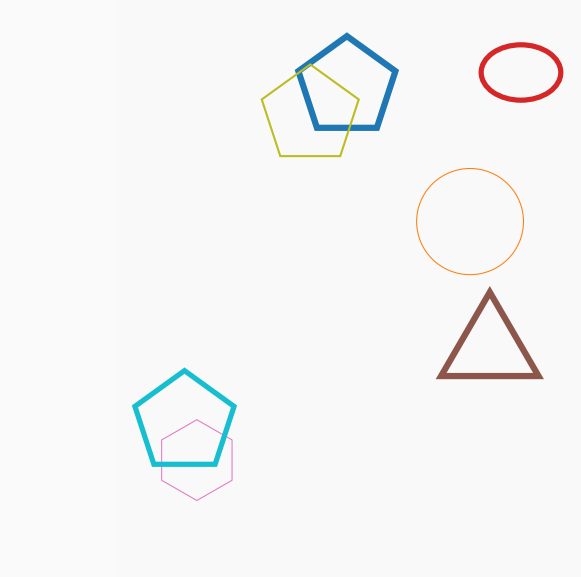[{"shape": "pentagon", "thickness": 3, "radius": 0.44, "center": [0.597, 0.849]}, {"shape": "circle", "thickness": 0.5, "radius": 0.46, "center": [0.809, 0.615]}, {"shape": "oval", "thickness": 2.5, "radius": 0.34, "center": [0.896, 0.874]}, {"shape": "triangle", "thickness": 3, "radius": 0.48, "center": [0.843, 0.396]}, {"shape": "hexagon", "thickness": 0.5, "radius": 0.35, "center": [0.339, 0.202]}, {"shape": "pentagon", "thickness": 1, "radius": 0.44, "center": [0.534, 0.8]}, {"shape": "pentagon", "thickness": 2.5, "radius": 0.45, "center": [0.317, 0.268]}]